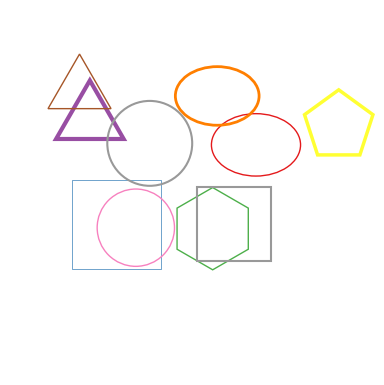[{"shape": "oval", "thickness": 1, "radius": 0.58, "center": [0.665, 0.624]}, {"shape": "square", "thickness": 0.5, "radius": 0.58, "center": [0.303, 0.417]}, {"shape": "hexagon", "thickness": 1, "radius": 0.53, "center": [0.552, 0.406]}, {"shape": "triangle", "thickness": 3, "radius": 0.51, "center": [0.233, 0.69]}, {"shape": "oval", "thickness": 2, "radius": 0.54, "center": [0.564, 0.751]}, {"shape": "pentagon", "thickness": 2.5, "radius": 0.47, "center": [0.88, 0.673]}, {"shape": "triangle", "thickness": 1, "radius": 0.47, "center": [0.207, 0.765]}, {"shape": "circle", "thickness": 1, "radius": 0.5, "center": [0.353, 0.409]}, {"shape": "circle", "thickness": 1.5, "radius": 0.55, "center": [0.389, 0.628]}, {"shape": "square", "thickness": 1.5, "radius": 0.48, "center": [0.607, 0.419]}]